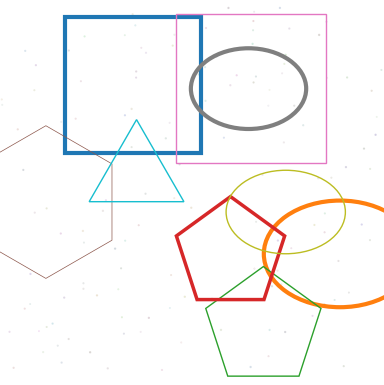[{"shape": "square", "thickness": 3, "radius": 0.88, "center": [0.346, 0.779]}, {"shape": "oval", "thickness": 3, "radius": 0.99, "center": [0.883, 0.341]}, {"shape": "pentagon", "thickness": 1, "radius": 0.79, "center": [0.684, 0.15]}, {"shape": "pentagon", "thickness": 2.5, "radius": 0.74, "center": [0.599, 0.341]}, {"shape": "hexagon", "thickness": 0.5, "radius": 0.99, "center": [0.119, 0.475]}, {"shape": "square", "thickness": 1, "radius": 0.97, "center": [0.652, 0.77]}, {"shape": "oval", "thickness": 3, "radius": 0.75, "center": [0.646, 0.77]}, {"shape": "oval", "thickness": 1, "radius": 0.77, "center": [0.742, 0.449]}, {"shape": "triangle", "thickness": 1, "radius": 0.71, "center": [0.355, 0.547]}]